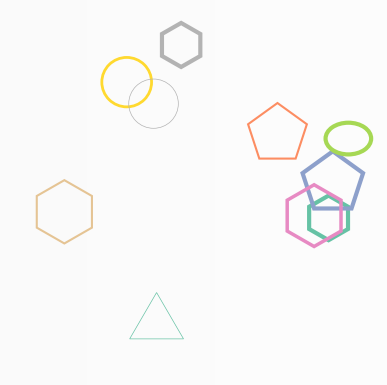[{"shape": "hexagon", "thickness": 3, "radius": 0.29, "center": [0.848, 0.434]}, {"shape": "triangle", "thickness": 0.5, "radius": 0.4, "center": [0.404, 0.16]}, {"shape": "pentagon", "thickness": 1.5, "radius": 0.4, "center": [0.716, 0.653]}, {"shape": "pentagon", "thickness": 3, "radius": 0.41, "center": [0.859, 0.525]}, {"shape": "hexagon", "thickness": 2.5, "radius": 0.4, "center": [0.811, 0.44]}, {"shape": "oval", "thickness": 3, "radius": 0.29, "center": [0.899, 0.64]}, {"shape": "circle", "thickness": 2, "radius": 0.32, "center": [0.327, 0.787]}, {"shape": "hexagon", "thickness": 1.5, "radius": 0.41, "center": [0.166, 0.45]}, {"shape": "hexagon", "thickness": 3, "radius": 0.29, "center": [0.467, 0.883]}, {"shape": "circle", "thickness": 0.5, "radius": 0.32, "center": [0.396, 0.731]}]